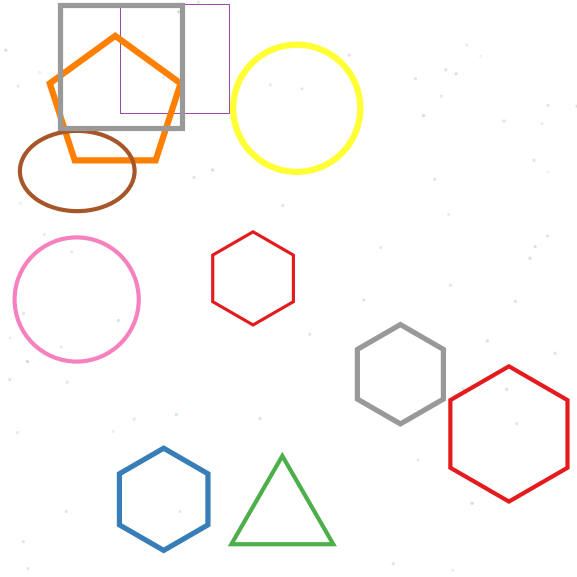[{"shape": "hexagon", "thickness": 1.5, "radius": 0.4, "center": [0.438, 0.517]}, {"shape": "hexagon", "thickness": 2, "radius": 0.59, "center": [0.881, 0.248]}, {"shape": "hexagon", "thickness": 2.5, "radius": 0.44, "center": [0.283, 0.135]}, {"shape": "triangle", "thickness": 2, "radius": 0.51, "center": [0.489, 0.108]}, {"shape": "square", "thickness": 0.5, "radius": 0.47, "center": [0.302, 0.898]}, {"shape": "pentagon", "thickness": 3, "radius": 0.6, "center": [0.199, 0.818]}, {"shape": "circle", "thickness": 3, "radius": 0.55, "center": [0.514, 0.812]}, {"shape": "oval", "thickness": 2, "radius": 0.5, "center": [0.134, 0.703]}, {"shape": "circle", "thickness": 2, "radius": 0.54, "center": [0.133, 0.481]}, {"shape": "hexagon", "thickness": 2.5, "radius": 0.43, "center": [0.693, 0.351]}, {"shape": "square", "thickness": 2.5, "radius": 0.53, "center": [0.21, 0.884]}]